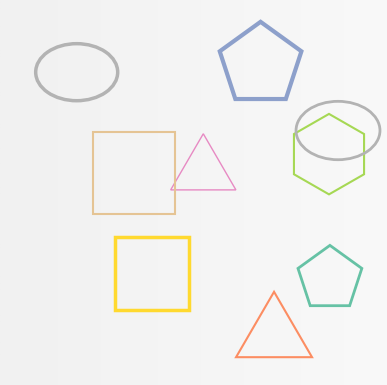[{"shape": "pentagon", "thickness": 2, "radius": 0.43, "center": [0.851, 0.276]}, {"shape": "triangle", "thickness": 1.5, "radius": 0.57, "center": [0.707, 0.129]}, {"shape": "pentagon", "thickness": 3, "radius": 0.55, "center": [0.672, 0.832]}, {"shape": "triangle", "thickness": 1, "radius": 0.49, "center": [0.525, 0.555]}, {"shape": "hexagon", "thickness": 1.5, "radius": 0.52, "center": [0.849, 0.6]}, {"shape": "square", "thickness": 2.5, "radius": 0.48, "center": [0.392, 0.29]}, {"shape": "square", "thickness": 1.5, "radius": 0.53, "center": [0.346, 0.55]}, {"shape": "oval", "thickness": 2.5, "radius": 0.53, "center": [0.198, 0.812]}, {"shape": "oval", "thickness": 2, "radius": 0.54, "center": [0.872, 0.661]}]